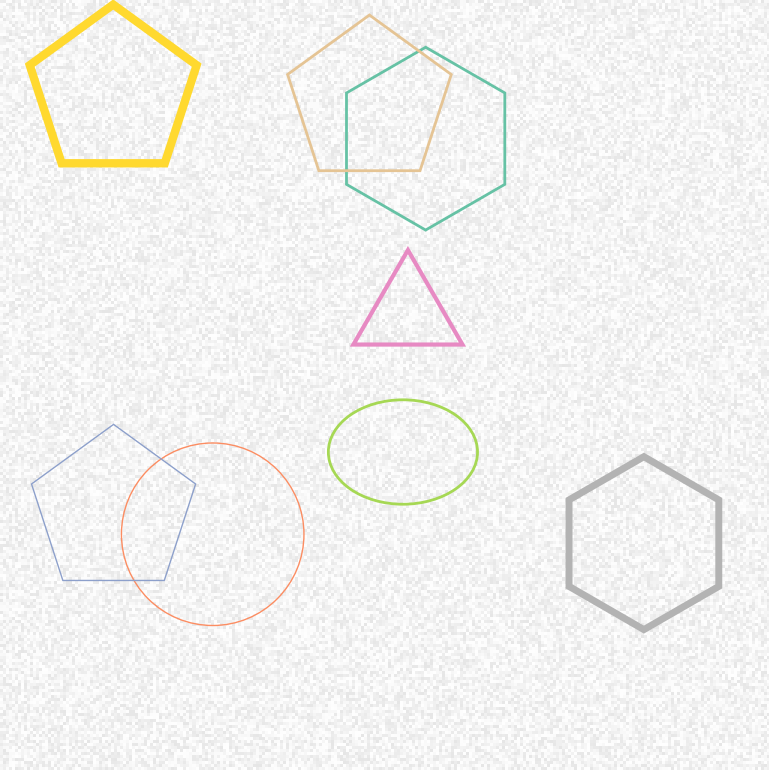[{"shape": "hexagon", "thickness": 1, "radius": 0.59, "center": [0.553, 0.82]}, {"shape": "circle", "thickness": 0.5, "radius": 0.59, "center": [0.276, 0.306]}, {"shape": "pentagon", "thickness": 0.5, "radius": 0.56, "center": [0.147, 0.337]}, {"shape": "triangle", "thickness": 1.5, "radius": 0.41, "center": [0.53, 0.593]}, {"shape": "oval", "thickness": 1, "radius": 0.48, "center": [0.523, 0.413]}, {"shape": "pentagon", "thickness": 3, "radius": 0.57, "center": [0.147, 0.88]}, {"shape": "pentagon", "thickness": 1, "radius": 0.56, "center": [0.48, 0.869]}, {"shape": "hexagon", "thickness": 2.5, "radius": 0.56, "center": [0.836, 0.295]}]